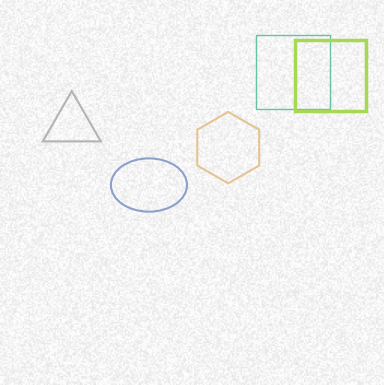[{"shape": "square", "thickness": 1, "radius": 0.48, "center": [0.761, 0.813]}, {"shape": "oval", "thickness": 1.5, "radius": 0.49, "center": [0.387, 0.519]}, {"shape": "square", "thickness": 2.5, "radius": 0.46, "center": [0.858, 0.804]}, {"shape": "hexagon", "thickness": 1.5, "radius": 0.46, "center": [0.593, 0.617]}, {"shape": "triangle", "thickness": 1.5, "radius": 0.44, "center": [0.187, 0.676]}]